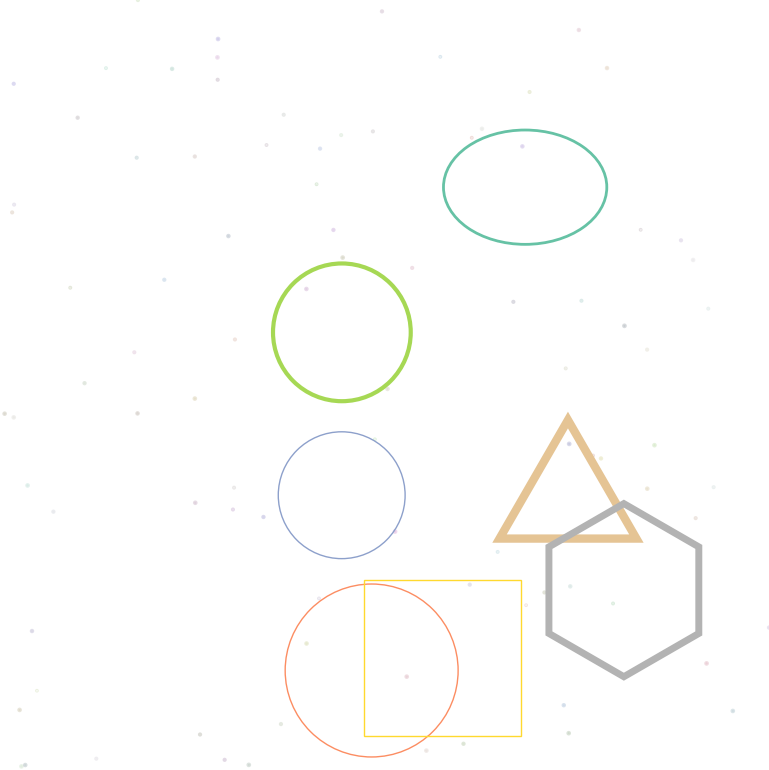[{"shape": "oval", "thickness": 1, "radius": 0.53, "center": [0.682, 0.757]}, {"shape": "circle", "thickness": 0.5, "radius": 0.56, "center": [0.483, 0.129]}, {"shape": "circle", "thickness": 0.5, "radius": 0.41, "center": [0.444, 0.357]}, {"shape": "circle", "thickness": 1.5, "radius": 0.45, "center": [0.444, 0.568]}, {"shape": "square", "thickness": 0.5, "radius": 0.51, "center": [0.575, 0.146]}, {"shape": "triangle", "thickness": 3, "radius": 0.51, "center": [0.738, 0.352]}, {"shape": "hexagon", "thickness": 2.5, "radius": 0.56, "center": [0.81, 0.234]}]